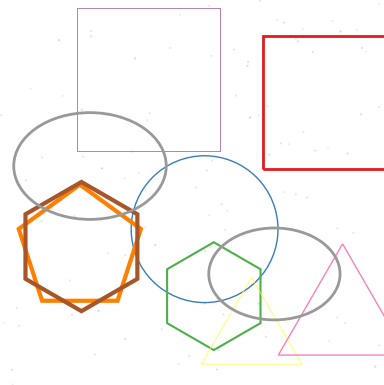[{"shape": "square", "thickness": 2, "radius": 0.86, "center": [0.856, 0.734]}, {"shape": "circle", "thickness": 1, "radius": 0.95, "center": [0.531, 0.405]}, {"shape": "hexagon", "thickness": 1.5, "radius": 0.7, "center": [0.555, 0.231]}, {"shape": "square", "thickness": 0.5, "radius": 0.93, "center": [0.386, 0.794]}, {"shape": "pentagon", "thickness": 3, "radius": 0.83, "center": [0.207, 0.354]}, {"shape": "triangle", "thickness": 0.5, "radius": 0.75, "center": [0.653, 0.129]}, {"shape": "hexagon", "thickness": 3, "radius": 0.84, "center": [0.211, 0.36]}, {"shape": "triangle", "thickness": 1, "radius": 0.96, "center": [0.89, 0.174]}, {"shape": "oval", "thickness": 2, "radius": 0.99, "center": [0.234, 0.569]}, {"shape": "oval", "thickness": 2, "radius": 0.85, "center": [0.713, 0.288]}]